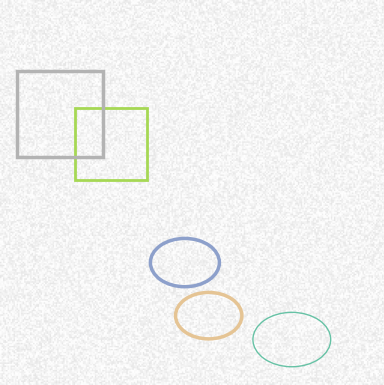[{"shape": "oval", "thickness": 1, "radius": 0.5, "center": [0.758, 0.118]}, {"shape": "oval", "thickness": 2.5, "radius": 0.45, "center": [0.48, 0.318]}, {"shape": "square", "thickness": 2, "radius": 0.47, "center": [0.288, 0.626]}, {"shape": "oval", "thickness": 2.5, "radius": 0.43, "center": [0.542, 0.18]}, {"shape": "square", "thickness": 2.5, "radius": 0.56, "center": [0.155, 0.704]}]